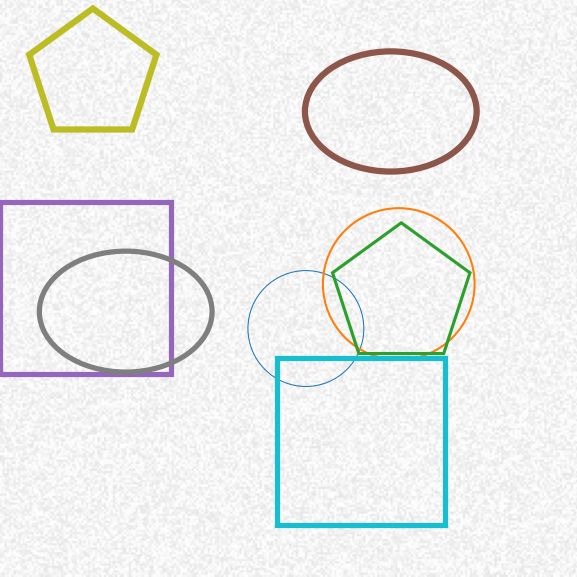[{"shape": "circle", "thickness": 0.5, "radius": 0.5, "center": [0.53, 0.43]}, {"shape": "circle", "thickness": 1, "radius": 0.66, "center": [0.69, 0.507]}, {"shape": "pentagon", "thickness": 1.5, "radius": 0.63, "center": [0.695, 0.488]}, {"shape": "square", "thickness": 2.5, "radius": 0.74, "center": [0.148, 0.5]}, {"shape": "oval", "thickness": 3, "radius": 0.74, "center": [0.677, 0.806]}, {"shape": "oval", "thickness": 2.5, "radius": 0.75, "center": [0.218, 0.46]}, {"shape": "pentagon", "thickness": 3, "radius": 0.58, "center": [0.161, 0.869]}, {"shape": "square", "thickness": 2.5, "radius": 0.73, "center": [0.625, 0.235]}]